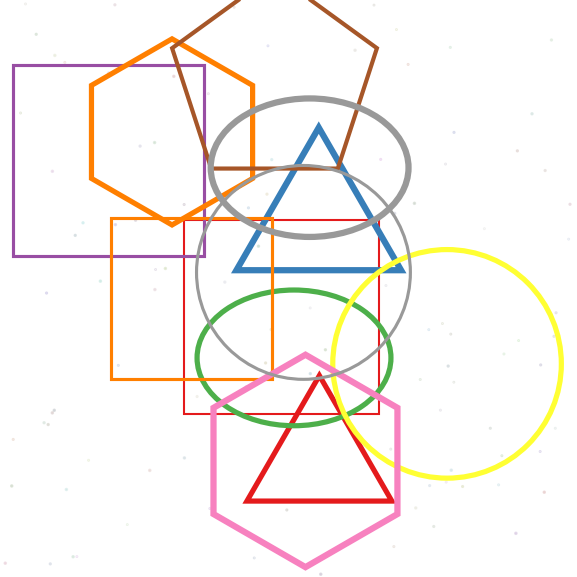[{"shape": "square", "thickness": 1, "radius": 0.84, "center": [0.487, 0.45]}, {"shape": "triangle", "thickness": 2.5, "radius": 0.72, "center": [0.553, 0.204]}, {"shape": "triangle", "thickness": 3, "radius": 0.82, "center": [0.552, 0.614]}, {"shape": "oval", "thickness": 2.5, "radius": 0.84, "center": [0.509, 0.379]}, {"shape": "square", "thickness": 1.5, "radius": 0.83, "center": [0.188, 0.721]}, {"shape": "hexagon", "thickness": 2.5, "radius": 0.81, "center": [0.298, 0.771]}, {"shape": "square", "thickness": 1.5, "radius": 0.7, "center": [0.332, 0.482]}, {"shape": "circle", "thickness": 2.5, "radius": 0.99, "center": [0.774, 0.369]}, {"shape": "pentagon", "thickness": 2, "radius": 0.93, "center": [0.475, 0.858]}, {"shape": "hexagon", "thickness": 3, "radius": 0.92, "center": [0.529, 0.201]}, {"shape": "circle", "thickness": 1.5, "radius": 0.93, "center": [0.525, 0.527]}, {"shape": "oval", "thickness": 3, "radius": 0.86, "center": [0.536, 0.709]}]